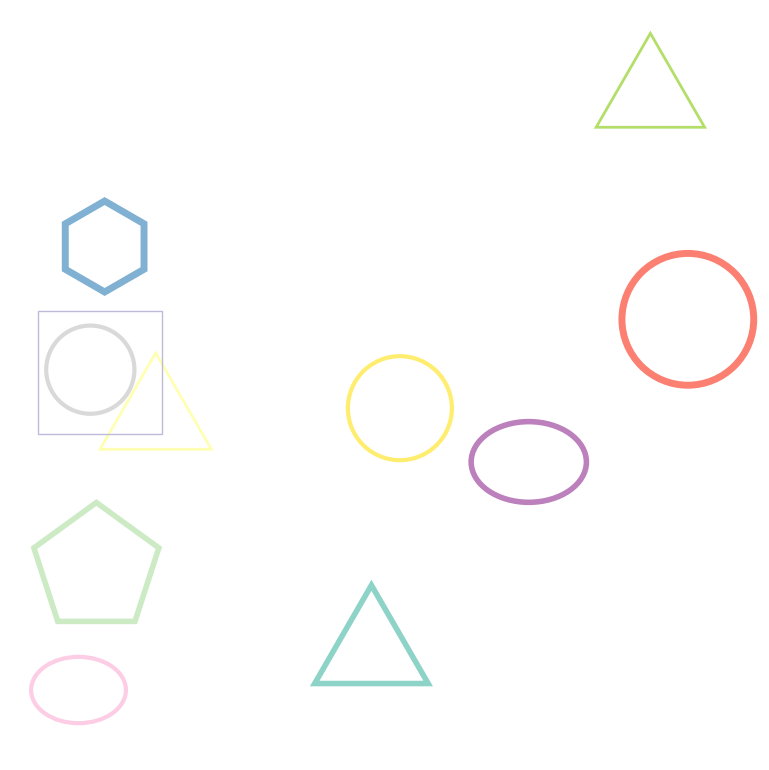[{"shape": "triangle", "thickness": 2, "radius": 0.43, "center": [0.482, 0.155]}, {"shape": "triangle", "thickness": 1, "radius": 0.42, "center": [0.202, 0.458]}, {"shape": "square", "thickness": 0.5, "radius": 0.4, "center": [0.13, 0.516]}, {"shape": "circle", "thickness": 2.5, "radius": 0.43, "center": [0.893, 0.585]}, {"shape": "hexagon", "thickness": 2.5, "radius": 0.3, "center": [0.136, 0.68]}, {"shape": "triangle", "thickness": 1, "radius": 0.41, "center": [0.845, 0.875]}, {"shape": "oval", "thickness": 1.5, "radius": 0.31, "center": [0.102, 0.104]}, {"shape": "circle", "thickness": 1.5, "radius": 0.29, "center": [0.117, 0.52]}, {"shape": "oval", "thickness": 2, "radius": 0.37, "center": [0.687, 0.4]}, {"shape": "pentagon", "thickness": 2, "radius": 0.43, "center": [0.125, 0.262]}, {"shape": "circle", "thickness": 1.5, "radius": 0.34, "center": [0.519, 0.47]}]